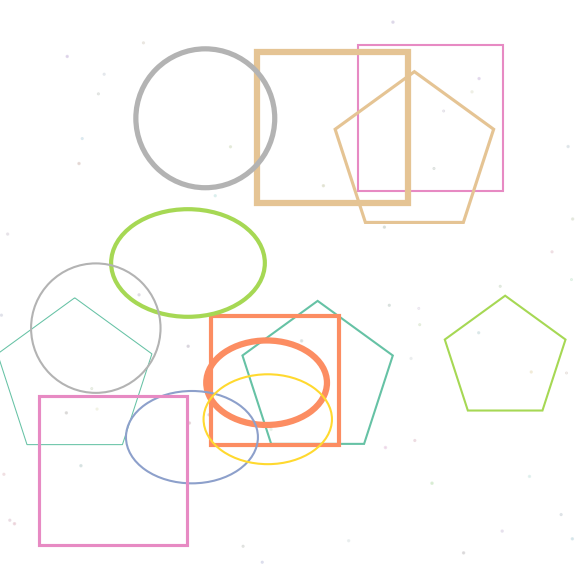[{"shape": "pentagon", "thickness": 0.5, "radius": 0.7, "center": [0.129, 0.343]}, {"shape": "pentagon", "thickness": 1, "radius": 0.68, "center": [0.55, 0.341]}, {"shape": "square", "thickness": 2, "radius": 0.56, "center": [0.476, 0.34]}, {"shape": "oval", "thickness": 3, "radius": 0.52, "center": [0.462, 0.336]}, {"shape": "oval", "thickness": 1, "radius": 0.57, "center": [0.332, 0.242]}, {"shape": "square", "thickness": 1.5, "radius": 0.64, "center": [0.196, 0.184]}, {"shape": "square", "thickness": 1, "radius": 0.63, "center": [0.746, 0.795]}, {"shape": "oval", "thickness": 2, "radius": 0.67, "center": [0.326, 0.544]}, {"shape": "pentagon", "thickness": 1, "radius": 0.55, "center": [0.875, 0.377]}, {"shape": "oval", "thickness": 1, "radius": 0.56, "center": [0.464, 0.273]}, {"shape": "square", "thickness": 3, "radius": 0.65, "center": [0.576, 0.779]}, {"shape": "pentagon", "thickness": 1.5, "radius": 0.72, "center": [0.718, 0.731]}, {"shape": "circle", "thickness": 2.5, "radius": 0.6, "center": [0.355, 0.794]}, {"shape": "circle", "thickness": 1, "radius": 0.56, "center": [0.166, 0.431]}]